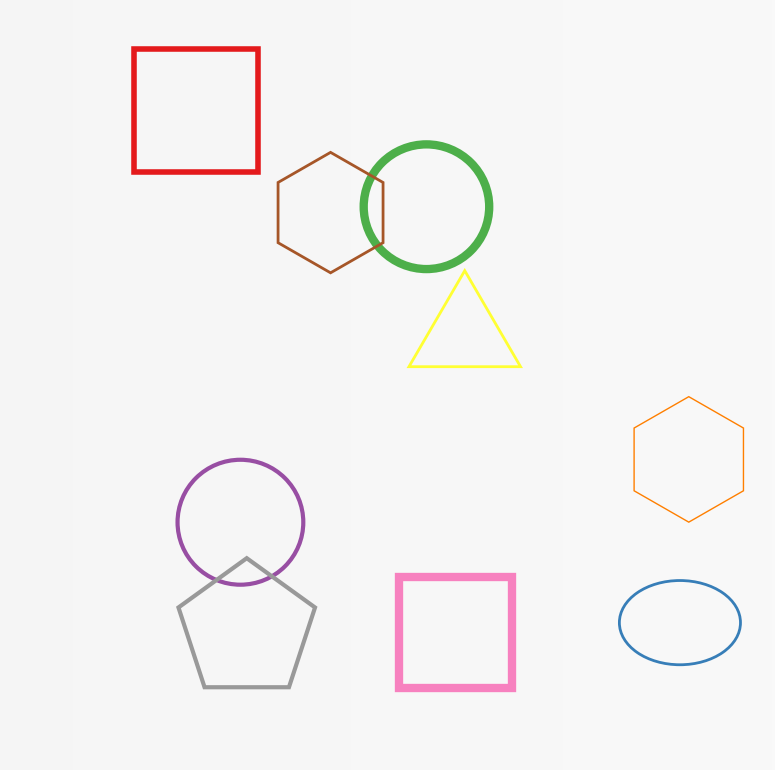[{"shape": "square", "thickness": 2, "radius": 0.4, "center": [0.253, 0.856]}, {"shape": "oval", "thickness": 1, "radius": 0.39, "center": [0.877, 0.191]}, {"shape": "circle", "thickness": 3, "radius": 0.4, "center": [0.55, 0.732]}, {"shape": "circle", "thickness": 1.5, "radius": 0.41, "center": [0.31, 0.322]}, {"shape": "hexagon", "thickness": 0.5, "radius": 0.41, "center": [0.889, 0.403]}, {"shape": "triangle", "thickness": 1, "radius": 0.42, "center": [0.6, 0.565]}, {"shape": "hexagon", "thickness": 1, "radius": 0.39, "center": [0.427, 0.724]}, {"shape": "square", "thickness": 3, "radius": 0.36, "center": [0.588, 0.179]}, {"shape": "pentagon", "thickness": 1.5, "radius": 0.46, "center": [0.318, 0.182]}]